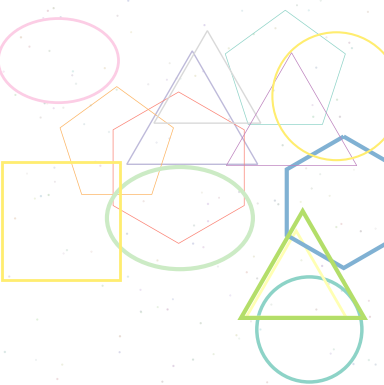[{"shape": "circle", "thickness": 2.5, "radius": 0.68, "center": [0.804, 0.144]}, {"shape": "pentagon", "thickness": 0.5, "radius": 0.82, "center": [0.741, 0.809]}, {"shape": "triangle", "thickness": 2, "radius": 0.75, "center": [0.769, 0.251]}, {"shape": "triangle", "thickness": 1, "radius": 0.98, "center": [0.499, 0.671]}, {"shape": "hexagon", "thickness": 0.5, "radius": 0.98, "center": [0.464, 0.564]}, {"shape": "hexagon", "thickness": 3, "radius": 0.85, "center": [0.893, 0.475]}, {"shape": "pentagon", "thickness": 0.5, "radius": 0.77, "center": [0.303, 0.62]}, {"shape": "triangle", "thickness": 3, "radius": 0.93, "center": [0.786, 0.267]}, {"shape": "oval", "thickness": 2, "radius": 0.78, "center": [0.152, 0.843]}, {"shape": "triangle", "thickness": 1, "radius": 0.8, "center": [0.539, 0.76]}, {"shape": "triangle", "thickness": 0.5, "radius": 0.98, "center": [0.757, 0.668]}, {"shape": "oval", "thickness": 3, "radius": 0.95, "center": [0.467, 0.434]}, {"shape": "square", "thickness": 2, "radius": 0.77, "center": [0.158, 0.426]}, {"shape": "circle", "thickness": 1.5, "radius": 0.83, "center": [0.874, 0.75]}]